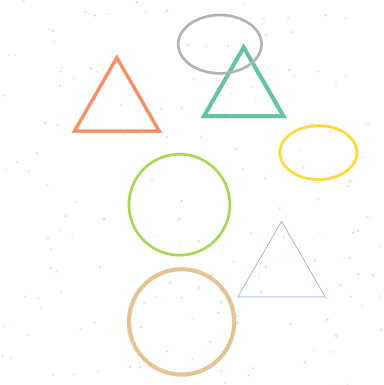[{"shape": "triangle", "thickness": 3, "radius": 0.6, "center": [0.633, 0.758]}, {"shape": "triangle", "thickness": 2.5, "radius": 0.64, "center": [0.304, 0.723]}, {"shape": "triangle", "thickness": 0.5, "radius": 0.66, "center": [0.731, 0.294]}, {"shape": "circle", "thickness": 2, "radius": 0.66, "center": [0.466, 0.468]}, {"shape": "oval", "thickness": 2, "radius": 0.5, "center": [0.827, 0.604]}, {"shape": "circle", "thickness": 3, "radius": 0.68, "center": [0.472, 0.164]}, {"shape": "oval", "thickness": 2, "radius": 0.54, "center": [0.571, 0.885]}]